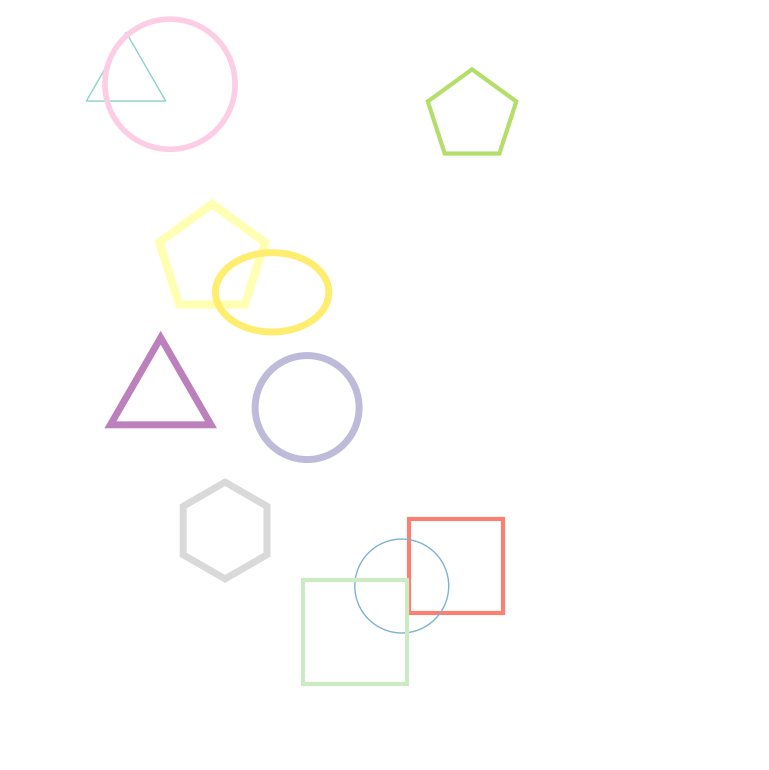[{"shape": "triangle", "thickness": 0.5, "radius": 0.3, "center": [0.164, 0.898]}, {"shape": "pentagon", "thickness": 3, "radius": 0.36, "center": [0.275, 0.663]}, {"shape": "circle", "thickness": 2.5, "radius": 0.34, "center": [0.399, 0.471]}, {"shape": "square", "thickness": 1.5, "radius": 0.3, "center": [0.592, 0.265]}, {"shape": "circle", "thickness": 0.5, "radius": 0.3, "center": [0.522, 0.239]}, {"shape": "pentagon", "thickness": 1.5, "radius": 0.3, "center": [0.613, 0.85]}, {"shape": "circle", "thickness": 2, "radius": 0.42, "center": [0.221, 0.891]}, {"shape": "hexagon", "thickness": 2.5, "radius": 0.31, "center": [0.292, 0.311]}, {"shape": "triangle", "thickness": 2.5, "radius": 0.38, "center": [0.209, 0.486]}, {"shape": "square", "thickness": 1.5, "radius": 0.34, "center": [0.461, 0.18]}, {"shape": "oval", "thickness": 2.5, "radius": 0.37, "center": [0.353, 0.62]}]